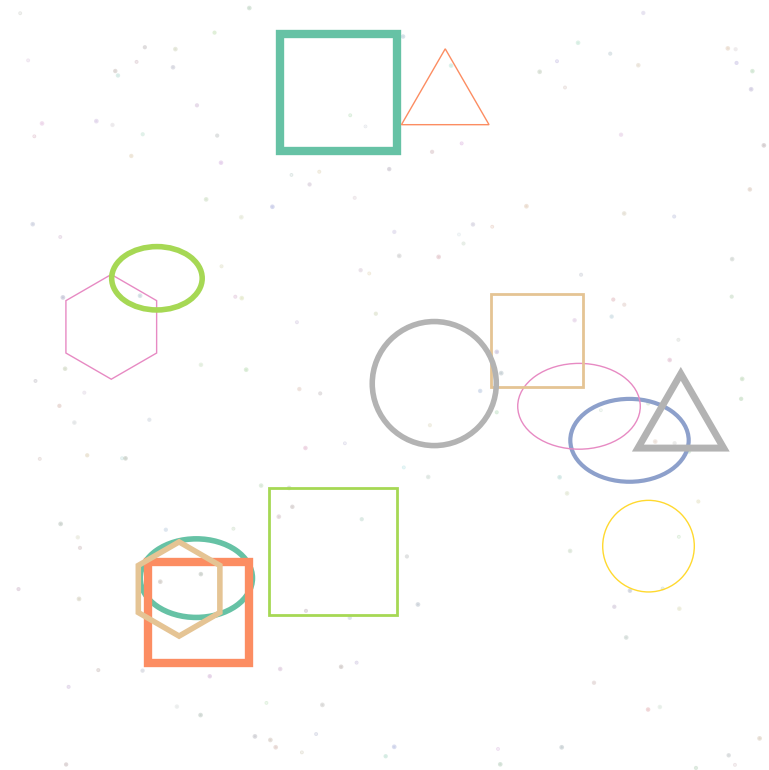[{"shape": "oval", "thickness": 2, "radius": 0.36, "center": [0.255, 0.249]}, {"shape": "square", "thickness": 3, "radius": 0.38, "center": [0.44, 0.879]}, {"shape": "triangle", "thickness": 0.5, "radius": 0.33, "center": [0.578, 0.871]}, {"shape": "square", "thickness": 3, "radius": 0.33, "center": [0.258, 0.204]}, {"shape": "oval", "thickness": 1.5, "radius": 0.38, "center": [0.818, 0.428]}, {"shape": "hexagon", "thickness": 0.5, "radius": 0.34, "center": [0.145, 0.576]}, {"shape": "oval", "thickness": 0.5, "radius": 0.4, "center": [0.752, 0.472]}, {"shape": "oval", "thickness": 2, "radius": 0.29, "center": [0.204, 0.639]}, {"shape": "square", "thickness": 1, "radius": 0.42, "center": [0.432, 0.284]}, {"shape": "circle", "thickness": 0.5, "radius": 0.3, "center": [0.842, 0.291]}, {"shape": "square", "thickness": 1, "radius": 0.3, "center": [0.698, 0.558]}, {"shape": "hexagon", "thickness": 2, "radius": 0.31, "center": [0.233, 0.235]}, {"shape": "circle", "thickness": 2, "radius": 0.4, "center": [0.564, 0.502]}, {"shape": "triangle", "thickness": 2.5, "radius": 0.32, "center": [0.884, 0.45]}]